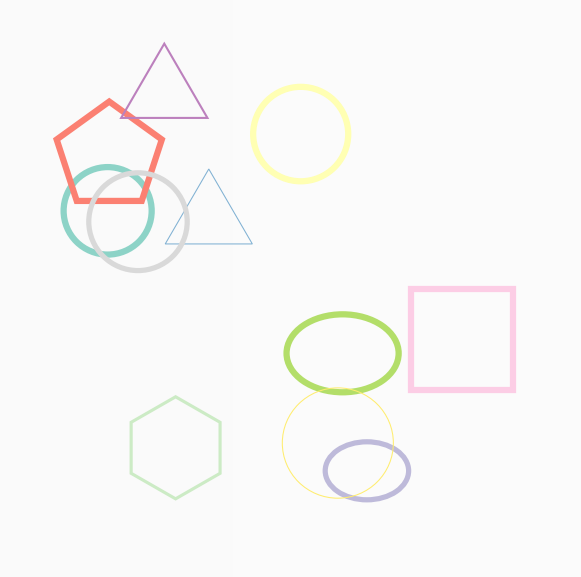[{"shape": "circle", "thickness": 3, "radius": 0.38, "center": [0.185, 0.634]}, {"shape": "circle", "thickness": 3, "radius": 0.41, "center": [0.517, 0.767]}, {"shape": "oval", "thickness": 2.5, "radius": 0.36, "center": [0.631, 0.184]}, {"shape": "pentagon", "thickness": 3, "radius": 0.48, "center": [0.188, 0.728]}, {"shape": "triangle", "thickness": 0.5, "radius": 0.43, "center": [0.359, 0.62]}, {"shape": "oval", "thickness": 3, "radius": 0.48, "center": [0.589, 0.387]}, {"shape": "square", "thickness": 3, "radius": 0.44, "center": [0.794, 0.412]}, {"shape": "circle", "thickness": 2.5, "radius": 0.42, "center": [0.237, 0.615]}, {"shape": "triangle", "thickness": 1, "radius": 0.43, "center": [0.283, 0.838]}, {"shape": "hexagon", "thickness": 1.5, "radius": 0.44, "center": [0.302, 0.224]}, {"shape": "circle", "thickness": 0.5, "radius": 0.48, "center": [0.581, 0.232]}]